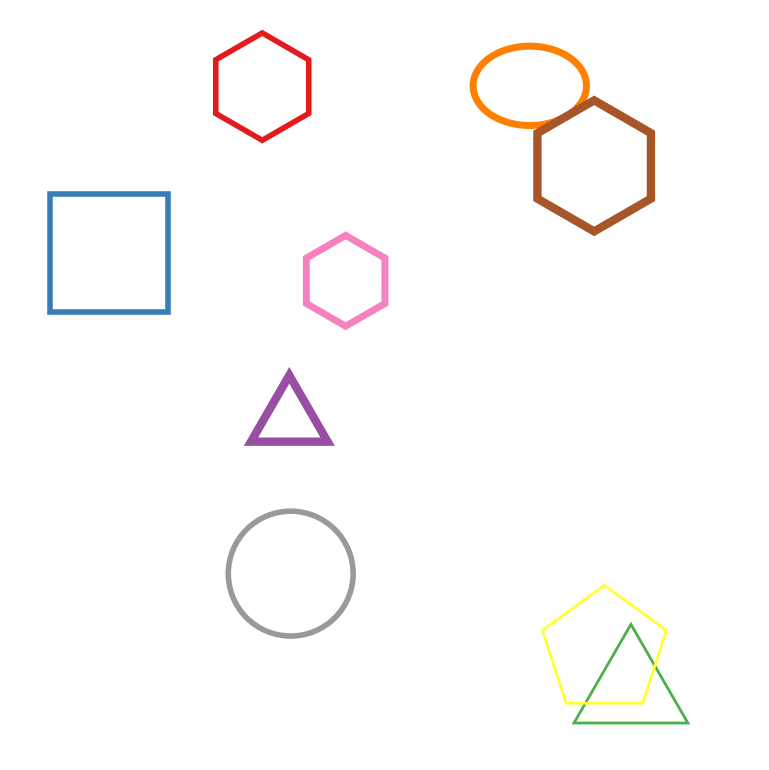[{"shape": "hexagon", "thickness": 2, "radius": 0.35, "center": [0.341, 0.888]}, {"shape": "square", "thickness": 2, "radius": 0.38, "center": [0.142, 0.671]}, {"shape": "triangle", "thickness": 1, "radius": 0.43, "center": [0.819, 0.104]}, {"shape": "triangle", "thickness": 3, "radius": 0.29, "center": [0.376, 0.455]}, {"shape": "oval", "thickness": 2.5, "radius": 0.37, "center": [0.688, 0.889]}, {"shape": "pentagon", "thickness": 1, "radius": 0.42, "center": [0.785, 0.155]}, {"shape": "hexagon", "thickness": 3, "radius": 0.43, "center": [0.772, 0.785]}, {"shape": "hexagon", "thickness": 2.5, "radius": 0.29, "center": [0.449, 0.635]}, {"shape": "circle", "thickness": 2, "radius": 0.41, "center": [0.378, 0.255]}]